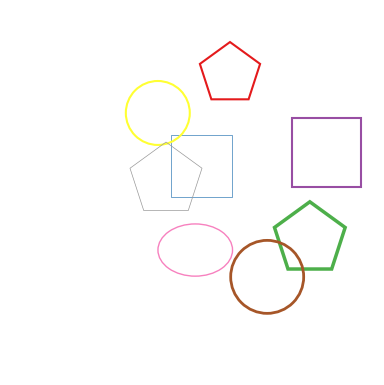[{"shape": "pentagon", "thickness": 1.5, "radius": 0.41, "center": [0.597, 0.809]}, {"shape": "square", "thickness": 0.5, "radius": 0.4, "center": [0.523, 0.569]}, {"shape": "pentagon", "thickness": 2.5, "radius": 0.48, "center": [0.805, 0.379]}, {"shape": "square", "thickness": 1.5, "radius": 0.45, "center": [0.849, 0.603]}, {"shape": "circle", "thickness": 1.5, "radius": 0.42, "center": [0.41, 0.707]}, {"shape": "circle", "thickness": 2, "radius": 0.47, "center": [0.694, 0.281]}, {"shape": "oval", "thickness": 1, "radius": 0.48, "center": [0.507, 0.351]}, {"shape": "pentagon", "thickness": 0.5, "radius": 0.49, "center": [0.431, 0.533]}]